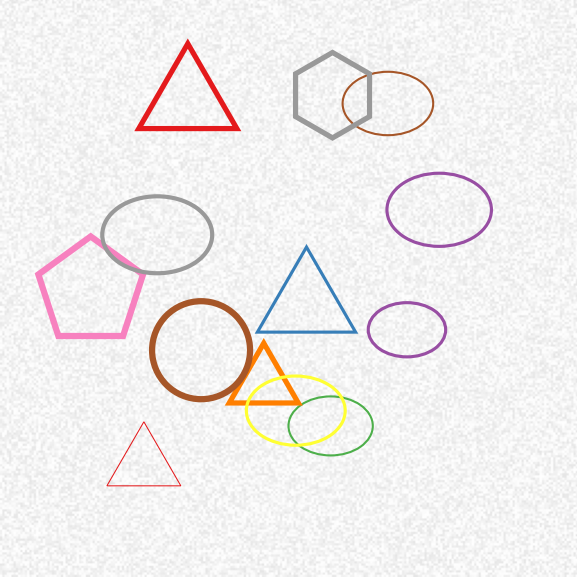[{"shape": "triangle", "thickness": 2.5, "radius": 0.49, "center": [0.325, 0.826]}, {"shape": "triangle", "thickness": 0.5, "radius": 0.37, "center": [0.249, 0.195]}, {"shape": "triangle", "thickness": 1.5, "radius": 0.49, "center": [0.531, 0.473]}, {"shape": "oval", "thickness": 1, "radius": 0.36, "center": [0.573, 0.262]}, {"shape": "oval", "thickness": 1.5, "radius": 0.45, "center": [0.76, 0.636]}, {"shape": "oval", "thickness": 1.5, "radius": 0.34, "center": [0.705, 0.428]}, {"shape": "triangle", "thickness": 2.5, "radius": 0.35, "center": [0.457, 0.336]}, {"shape": "oval", "thickness": 1.5, "radius": 0.43, "center": [0.512, 0.288]}, {"shape": "circle", "thickness": 3, "radius": 0.42, "center": [0.348, 0.393]}, {"shape": "oval", "thickness": 1, "radius": 0.39, "center": [0.672, 0.82]}, {"shape": "pentagon", "thickness": 3, "radius": 0.48, "center": [0.157, 0.494]}, {"shape": "hexagon", "thickness": 2.5, "radius": 0.37, "center": [0.576, 0.834]}, {"shape": "oval", "thickness": 2, "radius": 0.48, "center": [0.272, 0.593]}]